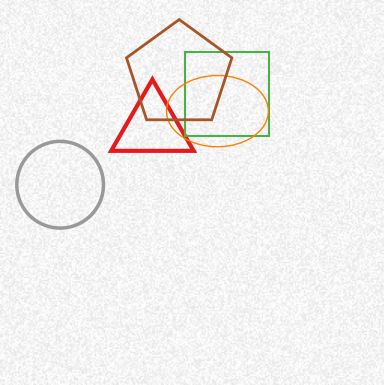[{"shape": "triangle", "thickness": 3, "radius": 0.62, "center": [0.396, 0.67]}, {"shape": "square", "thickness": 1.5, "radius": 0.55, "center": [0.589, 0.756]}, {"shape": "oval", "thickness": 1, "radius": 0.66, "center": [0.565, 0.711]}, {"shape": "pentagon", "thickness": 2, "radius": 0.72, "center": [0.465, 0.805]}, {"shape": "circle", "thickness": 2.5, "radius": 0.56, "center": [0.156, 0.52]}]